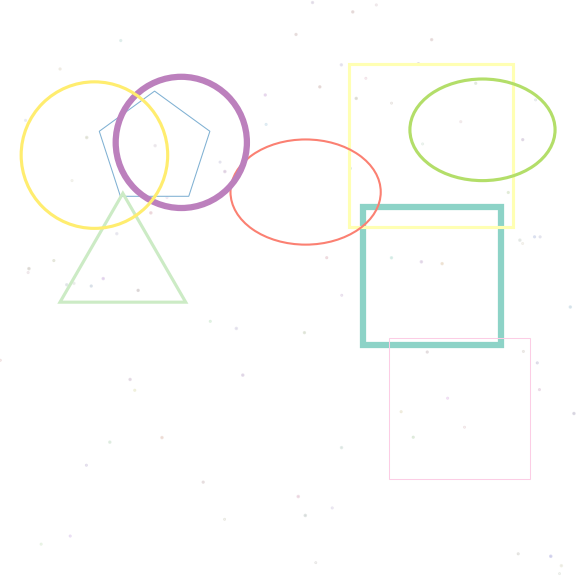[{"shape": "square", "thickness": 3, "radius": 0.6, "center": [0.748, 0.521]}, {"shape": "square", "thickness": 1.5, "radius": 0.71, "center": [0.746, 0.747]}, {"shape": "oval", "thickness": 1, "radius": 0.65, "center": [0.529, 0.667]}, {"shape": "pentagon", "thickness": 0.5, "radius": 0.5, "center": [0.268, 0.741]}, {"shape": "oval", "thickness": 1.5, "radius": 0.63, "center": [0.835, 0.774]}, {"shape": "square", "thickness": 0.5, "radius": 0.61, "center": [0.796, 0.292]}, {"shape": "circle", "thickness": 3, "radius": 0.57, "center": [0.314, 0.753]}, {"shape": "triangle", "thickness": 1.5, "radius": 0.63, "center": [0.213, 0.539]}, {"shape": "circle", "thickness": 1.5, "radius": 0.63, "center": [0.164, 0.731]}]